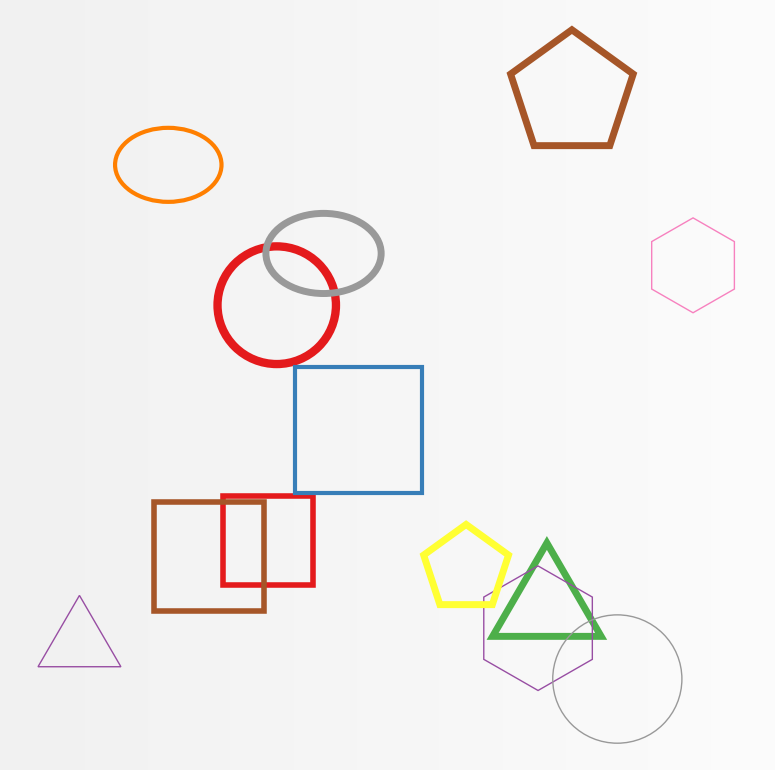[{"shape": "square", "thickness": 2, "radius": 0.29, "center": [0.346, 0.298]}, {"shape": "circle", "thickness": 3, "radius": 0.38, "center": [0.357, 0.604]}, {"shape": "square", "thickness": 1.5, "radius": 0.41, "center": [0.462, 0.442]}, {"shape": "triangle", "thickness": 2.5, "radius": 0.4, "center": [0.706, 0.214]}, {"shape": "triangle", "thickness": 0.5, "radius": 0.31, "center": [0.103, 0.165]}, {"shape": "hexagon", "thickness": 0.5, "radius": 0.4, "center": [0.694, 0.184]}, {"shape": "oval", "thickness": 1.5, "radius": 0.34, "center": [0.217, 0.786]}, {"shape": "pentagon", "thickness": 2.5, "radius": 0.29, "center": [0.601, 0.261]}, {"shape": "square", "thickness": 2, "radius": 0.36, "center": [0.27, 0.277]}, {"shape": "pentagon", "thickness": 2.5, "radius": 0.42, "center": [0.738, 0.878]}, {"shape": "hexagon", "thickness": 0.5, "radius": 0.31, "center": [0.894, 0.655]}, {"shape": "circle", "thickness": 0.5, "radius": 0.42, "center": [0.797, 0.118]}, {"shape": "oval", "thickness": 2.5, "radius": 0.37, "center": [0.417, 0.671]}]